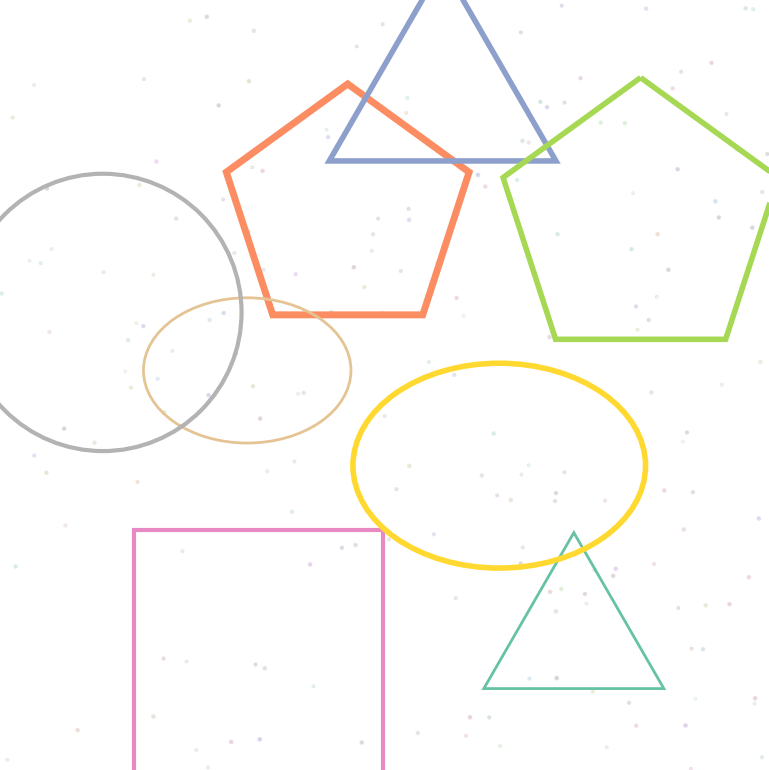[{"shape": "triangle", "thickness": 1, "radius": 0.68, "center": [0.745, 0.173]}, {"shape": "pentagon", "thickness": 2.5, "radius": 0.83, "center": [0.452, 0.725]}, {"shape": "triangle", "thickness": 2, "radius": 0.85, "center": [0.575, 0.876]}, {"shape": "square", "thickness": 1.5, "radius": 0.81, "center": [0.336, 0.15]}, {"shape": "pentagon", "thickness": 2, "radius": 0.94, "center": [0.832, 0.711]}, {"shape": "oval", "thickness": 2, "radius": 0.95, "center": [0.648, 0.395]}, {"shape": "oval", "thickness": 1, "radius": 0.67, "center": [0.321, 0.519]}, {"shape": "circle", "thickness": 1.5, "radius": 0.9, "center": [0.134, 0.594]}]